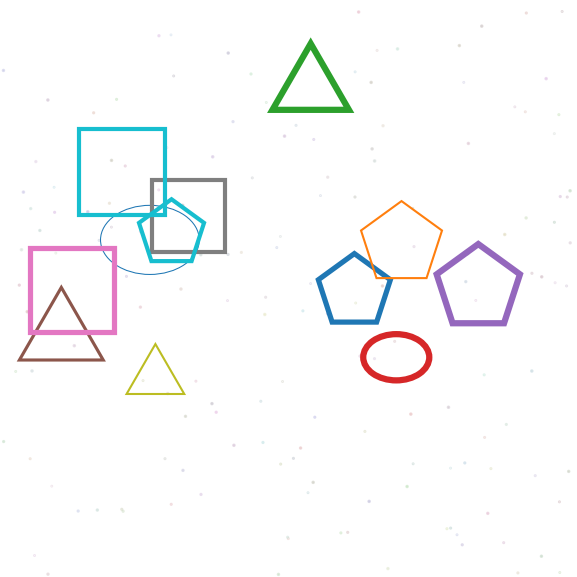[{"shape": "pentagon", "thickness": 2.5, "radius": 0.33, "center": [0.614, 0.494]}, {"shape": "oval", "thickness": 0.5, "radius": 0.43, "center": [0.26, 0.584]}, {"shape": "pentagon", "thickness": 1, "radius": 0.37, "center": [0.695, 0.577]}, {"shape": "triangle", "thickness": 3, "radius": 0.38, "center": [0.538, 0.847]}, {"shape": "oval", "thickness": 3, "radius": 0.29, "center": [0.686, 0.38]}, {"shape": "pentagon", "thickness": 3, "radius": 0.38, "center": [0.828, 0.501]}, {"shape": "triangle", "thickness": 1.5, "radius": 0.42, "center": [0.106, 0.418]}, {"shape": "square", "thickness": 2.5, "radius": 0.36, "center": [0.125, 0.497]}, {"shape": "square", "thickness": 2, "radius": 0.31, "center": [0.327, 0.625]}, {"shape": "triangle", "thickness": 1, "radius": 0.29, "center": [0.269, 0.346]}, {"shape": "pentagon", "thickness": 2, "radius": 0.3, "center": [0.297, 0.595]}, {"shape": "square", "thickness": 2, "radius": 0.37, "center": [0.212, 0.701]}]